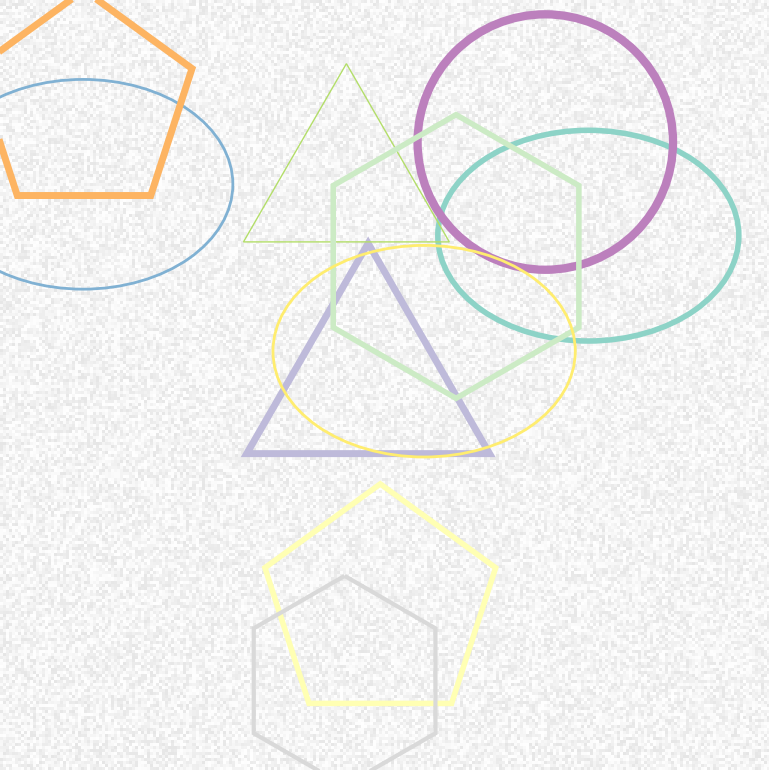[{"shape": "oval", "thickness": 2, "radius": 0.98, "center": [0.764, 0.694]}, {"shape": "pentagon", "thickness": 2, "radius": 0.79, "center": [0.494, 0.214]}, {"shape": "triangle", "thickness": 2.5, "radius": 0.91, "center": [0.478, 0.502]}, {"shape": "oval", "thickness": 1, "radius": 0.97, "center": [0.108, 0.761]}, {"shape": "pentagon", "thickness": 2.5, "radius": 0.74, "center": [0.109, 0.865]}, {"shape": "triangle", "thickness": 0.5, "radius": 0.77, "center": [0.45, 0.763]}, {"shape": "hexagon", "thickness": 1.5, "radius": 0.68, "center": [0.448, 0.116]}, {"shape": "circle", "thickness": 3, "radius": 0.83, "center": [0.708, 0.816]}, {"shape": "hexagon", "thickness": 2, "radius": 0.92, "center": [0.592, 0.667]}, {"shape": "oval", "thickness": 1, "radius": 0.98, "center": [0.551, 0.544]}]